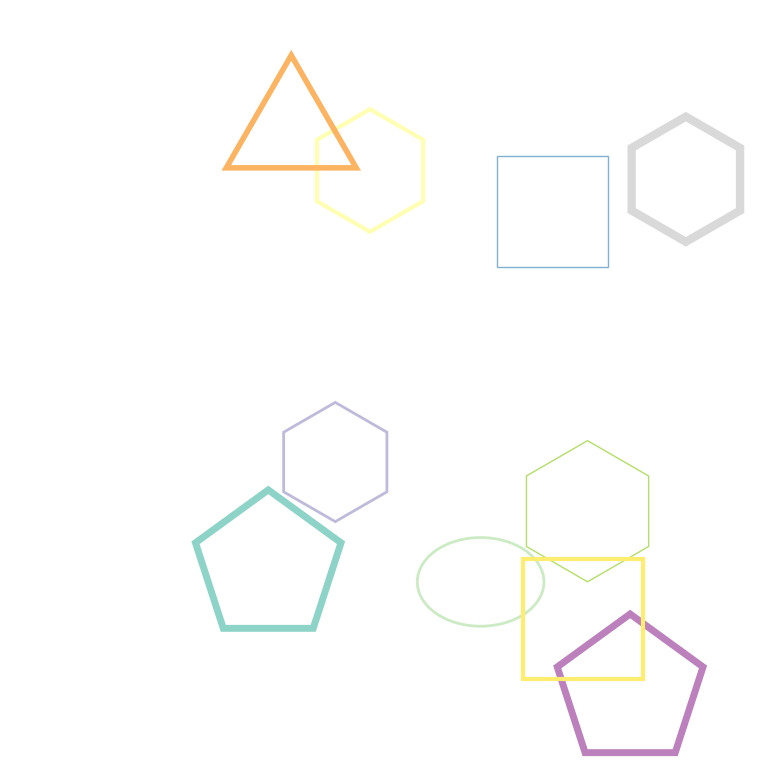[{"shape": "pentagon", "thickness": 2.5, "radius": 0.5, "center": [0.348, 0.264]}, {"shape": "hexagon", "thickness": 1.5, "radius": 0.4, "center": [0.481, 0.779]}, {"shape": "hexagon", "thickness": 1, "radius": 0.39, "center": [0.435, 0.4]}, {"shape": "square", "thickness": 0.5, "radius": 0.36, "center": [0.717, 0.725]}, {"shape": "triangle", "thickness": 2, "radius": 0.49, "center": [0.378, 0.831]}, {"shape": "hexagon", "thickness": 0.5, "radius": 0.46, "center": [0.763, 0.336]}, {"shape": "hexagon", "thickness": 3, "radius": 0.41, "center": [0.891, 0.767]}, {"shape": "pentagon", "thickness": 2.5, "radius": 0.5, "center": [0.818, 0.103]}, {"shape": "oval", "thickness": 1, "radius": 0.41, "center": [0.624, 0.244]}, {"shape": "square", "thickness": 1.5, "radius": 0.39, "center": [0.758, 0.196]}]